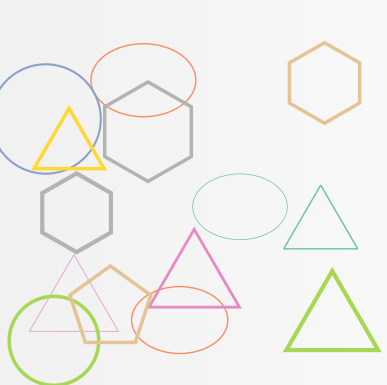[{"shape": "oval", "thickness": 0.5, "radius": 0.61, "center": [0.619, 0.463]}, {"shape": "triangle", "thickness": 1, "radius": 0.55, "center": [0.828, 0.409]}, {"shape": "oval", "thickness": 1, "radius": 0.62, "center": [0.464, 0.169]}, {"shape": "oval", "thickness": 1, "radius": 0.68, "center": [0.37, 0.792]}, {"shape": "circle", "thickness": 1.5, "radius": 0.71, "center": [0.118, 0.691]}, {"shape": "triangle", "thickness": 0.5, "radius": 0.66, "center": [0.191, 0.206]}, {"shape": "triangle", "thickness": 2, "radius": 0.67, "center": [0.501, 0.27]}, {"shape": "circle", "thickness": 2.5, "radius": 0.58, "center": [0.139, 0.115]}, {"shape": "triangle", "thickness": 3, "radius": 0.68, "center": [0.857, 0.159]}, {"shape": "triangle", "thickness": 2.5, "radius": 0.52, "center": [0.178, 0.614]}, {"shape": "hexagon", "thickness": 2.5, "radius": 0.52, "center": [0.838, 0.785]}, {"shape": "pentagon", "thickness": 2.5, "radius": 0.55, "center": [0.285, 0.199]}, {"shape": "hexagon", "thickness": 2.5, "radius": 0.65, "center": [0.382, 0.658]}, {"shape": "hexagon", "thickness": 3, "radius": 0.51, "center": [0.198, 0.447]}]